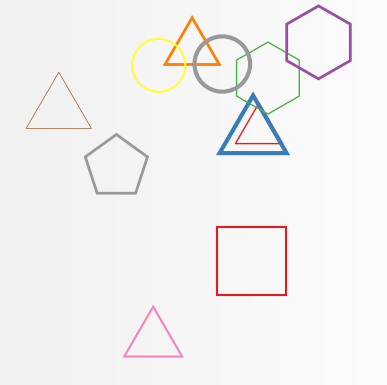[{"shape": "triangle", "thickness": 1, "radius": 0.35, "center": [0.669, 0.662]}, {"shape": "square", "thickness": 1.5, "radius": 0.44, "center": [0.65, 0.322]}, {"shape": "triangle", "thickness": 3, "radius": 0.5, "center": [0.653, 0.652]}, {"shape": "hexagon", "thickness": 1, "radius": 0.47, "center": [0.691, 0.797]}, {"shape": "hexagon", "thickness": 2, "radius": 0.47, "center": [0.822, 0.89]}, {"shape": "triangle", "thickness": 2, "radius": 0.4, "center": [0.496, 0.873]}, {"shape": "circle", "thickness": 1.5, "radius": 0.34, "center": [0.409, 0.83]}, {"shape": "triangle", "thickness": 0.5, "radius": 0.49, "center": [0.152, 0.715]}, {"shape": "triangle", "thickness": 1.5, "radius": 0.43, "center": [0.395, 0.117]}, {"shape": "pentagon", "thickness": 2, "radius": 0.42, "center": [0.3, 0.566]}, {"shape": "circle", "thickness": 3, "radius": 0.36, "center": [0.574, 0.834]}]